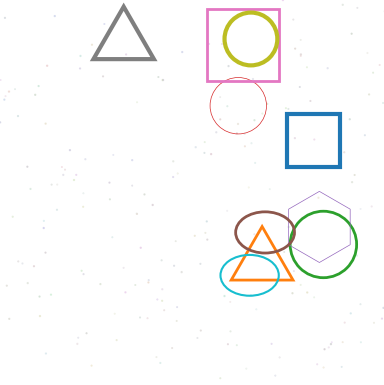[{"shape": "square", "thickness": 3, "radius": 0.34, "center": [0.814, 0.636]}, {"shape": "triangle", "thickness": 2, "radius": 0.46, "center": [0.681, 0.319]}, {"shape": "circle", "thickness": 2, "radius": 0.43, "center": [0.84, 0.365]}, {"shape": "circle", "thickness": 0.5, "radius": 0.37, "center": [0.619, 0.725]}, {"shape": "hexagon", "thickness": 0.5, "radius": 0.46, "center": [0.83, 0.411]}, {"shape": "oval", "thickness": 2, "radius": 0.38, "center": [0.688, 0.396]}, {"shape": "square", "thickness": 2, "radius": 0.47, "center": [0.631, 0.882]}, {"shape": "triangle", "thickness": 3, "radius": 0.45, "center": [0.321, 0.892]}, {"shape": "circle", "thickness": 3, "radius": 0.34, "center": [0.652, 0.899]}, {"shape": "oval", "thickness": 1.5, "radius": 0.38, "center": [0.648, 0.285]}]